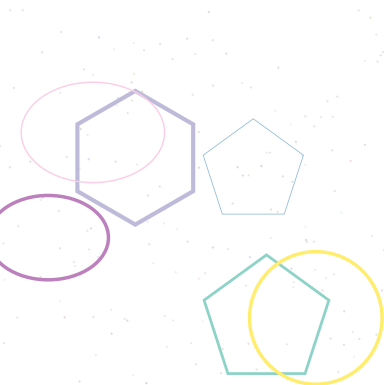[{"shape": "pentagon", "thickness": 2, "radius": 0.85, "center": [0.692, 0.168]}, {"shape": "hexagon", "thickness": 3, "radius": 0.87, "center": [0.351, 0.59]}, {"shape": "pentagon", "thickness": 0.5, "radius": 0.68, "center": [0.658, 0.555]}, {"shape": "oval", "thickness": 1, "radius": 0.93, "center": [0.241, 0.656]}, {"shape": "oval", "thickness": 2.5, "radius": 0.78, "center": [0.125, 0.383]}, {"shape": "circle", "thickness": 2.5, "radius": 0.86, "center": [0.82, 0.174]}]